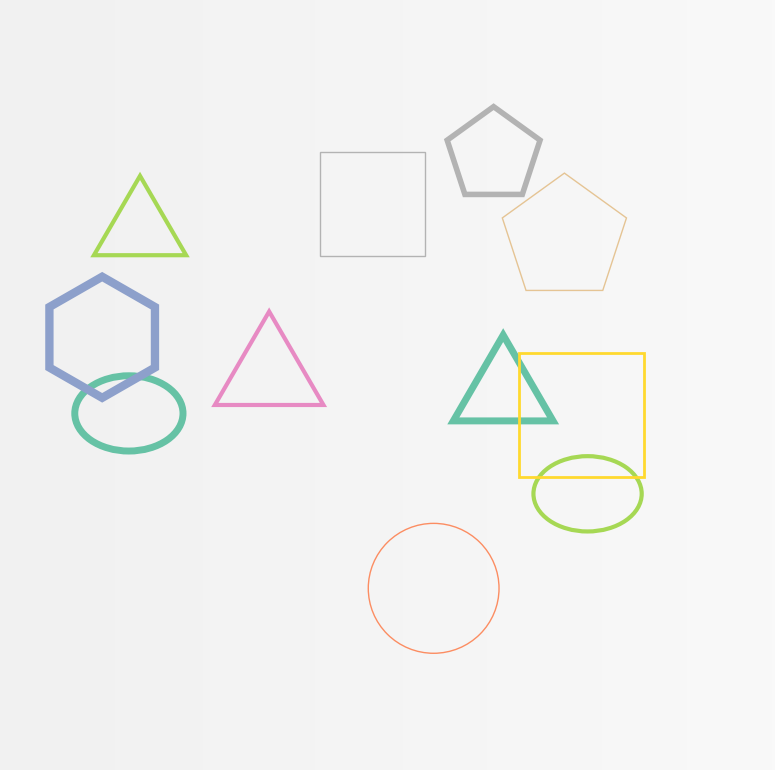[{"shape": "triangle", "thickness": 2.5, "radius": 0.37, "center": [0.649, 0.491]}, {"shape": "oval", "thickness": 2.5, "radius": 0.35, "center": [0.166, 0.463]}, {"shape": "circle", "thickness": 0.5, "radius": 0.42, "center": [0.56, 0.236]}, {"shape": "hexagon", "thickness": 3, "radius": 0.39, "center": [0.132, 0.562]}, {"shape": "triangle", "thickness": 1.5, "radius": 0.4, "center": [0.347, 0.515]}, {"shape": "triangle", "thickness": 1.5, "radius": 0.34, "center": [0.181, 0.703]}, {"shape": "oval", "thickness": 1.5, "radius": 0.35, "center": [0.758, 0.359]}, {"shape": "square", "thickness": 1, "radius": 0.4, "center": [0.75, 0.462]}, {"shape": "pentagon", "thickness": 0.5, "radius": 0.42, "center": [0.728, 0.691]}, {"shape": "pentagon", "thickness": 2, "radius": 0.32, "center": [0.637, 0.798]}, {"shape": "square", "thickness": 0.5, "radius": 0.34, "center": [0.481, 0.735]}]